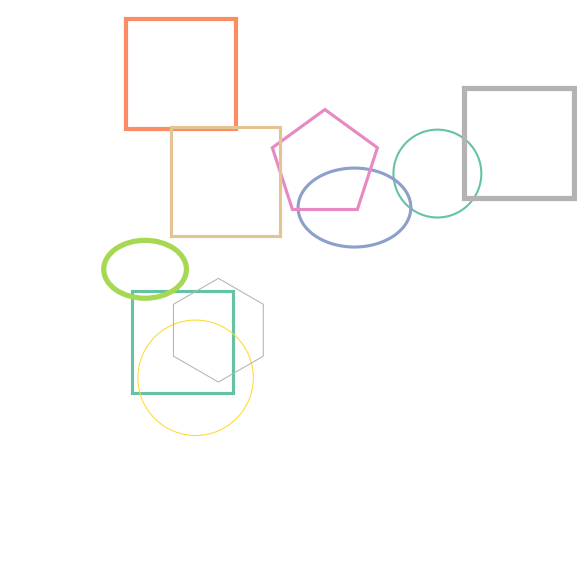[{"shape": "circle", "thickness": 1, "radius": 0.38, "center": [0.757, 0.699]}, {"shape": "square", "thickness": 1.5, "radius": 0.44, "center": [0.316, 0.407]}, {"shape": "square", "thickness": 2, "radius": 0.48, "center": [0.314, 0.87]}, {"shape": "oval", "thickness": 1.5, "radius": 0.49, "center": [0.614, 0.64]}, {"shape": "pentagon", "thickness": 1.5, "radius": 0.48, "center": [0.563, 0.714]}, {"shape": "oval", "thickness": 2.5, "radius": 0.36, "center": [0.251, 0.533]}, {"shape": "circle", "thickness": 0.5, "radius": 0.5, "center": [0.339, 0.345]}, {"shape": "square", "thickness": 1.5, "radius": 0.47, "center": [0.39, 0.684]}, {"shape": "square", "thickness": 2.5, "radius": 0.48, "center": [0.899, 0.752]}, {"shape": "hexagon", "thickness": 0.5, "radius": 0.45, "center": [0.378, 0.427]}]